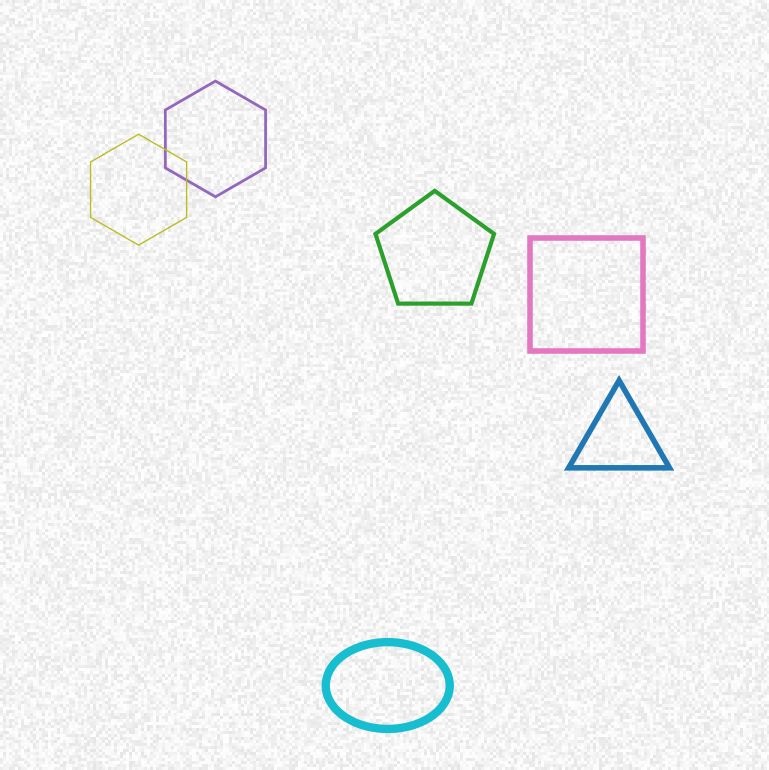[{"shape": "triangle", "thickness": 2, "radius": 0.38, "center": [0.804, 0.43]}, {"shape": "pentagon", "thickness": 1.5, "radius": 0.4, "center": [0.565, 0.671]}, {"shape": "hexagon", "thickness": 1, "radius": 0.38, "center": [0.28, 0.82]}, {"shape": "square", "thickness": 2, "radius": 0.37, "center": [0.762, 0.617]}, {"shape": "hexagon", "thickness": 0.5, "radius": 0.36, "center": [0.18, 0.754]}, {"shape": "oval", "thickness": 3, "radius": 0.4, "center": [0.504, 0.11]}]